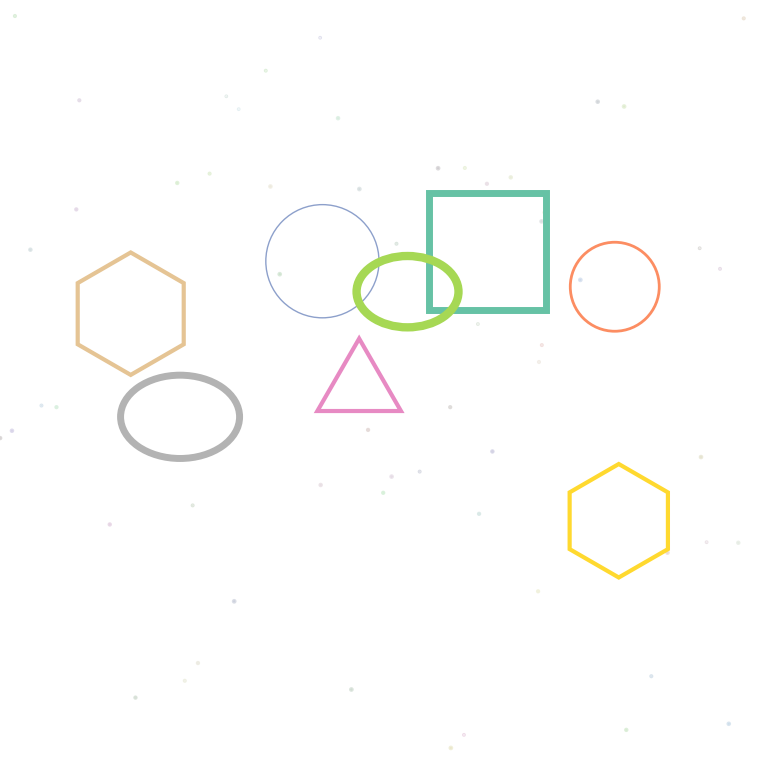[{"shape": "square", "thickness": 2.5, "radius": 0.38, "center": [0.633, 0.673]}, {"shape": "circle", "thickness": 1, "radius": 0.29, "center": [0.798, 0.628]}, {"shape": "circle", "thickness": 0.5, "radius": 0.37, "center": [0.419, 0.661]}, {"shape": "triangle", "thickness": 1.5, "radius": 0.31, "center": [0.466, 0.498]}, {"shape": "oval", "thickness": 3, "radius": 0.33, "center": [0.529, 0.621]}, {"shape": "hexagon", "thickness": 1.5, "radius": 0.37, "center": [0.804, 0.324]}, {"shape": "hexagon", "thickness": 1.5, "radius": 0.4, "center": [0.17, 0.593]}, {"shape": "oval", "thickness": 2.5, "radius": 0.39, "center": [0.234, 0.459]}]